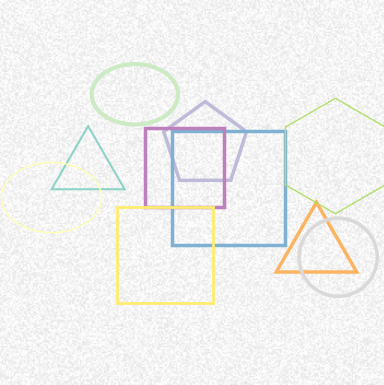[{"shape": "triangle", "thickness": 1.5, "radius": 0.55, "center": [0.229, 0.563]}, {"shape": "oval", "thickness": 1, "radius": 0.65, "center": [0.134, 0.487]}, {"shape": "pentagon", "thickness": 2.5, "radius": 0.57, "center": [0.533, 0.623]}, {"shape": "square", "thickness": 2.5, "radius": 0.74, "center": [0.594, 0.511]}, {"shape": "triangle", "thickness": 2.5, "radius": 0.6, "center": [0.822, 0.354]}, {"shape": "hexagon", "thickness": 1, "radius": 0.75, "center": [0.871, 0.595]}, {"shape": "circle", "thickness": 2.5, "radius": 0.51, "center": [0.878, 0.332]}, {"shape": "square", "thickness": 2.5, "radius": 0.52, "center": [0.48, 0.565]}, {"shape": "oval", "thickness": 3, "radius": 0.56, "center": [0.35, 0.755]}, {"shape": "square", "thickness": 2, "radius": 0.62, "center": [0.428, 0.337]}]